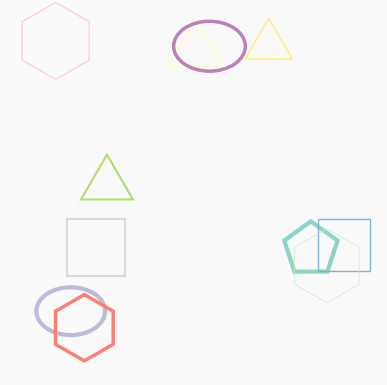[{"shape": "pentagon", "thickness": 3, "radius": 0.36, "center": [0.802, 0.353]}, {"shape": "triangle", "thickness": 1, "radius": 0.42, "center": [0.504, 0.868]}, {"shape": "oval", "thickness": 3, "radius": 0.44, "center": [0.183, 0.192]}, {"shape": "hexagon", "thickness": 2.5, "radius": 0.43, "center": [0.218, 0.149]}, {"shape": "square", "thickness": 1, "radius": 0.33, "center": [0.888, 0.363]}, {"shape": "triangle", "thickness": 1.5, "radius": 0.39, "center": [0.276, 0.521]}, {"shape": "hexagon", "thickness": 1, "radius": 0.5, "center": [0.144, 0.894]}, {"shape": "square", "thickness": 1.5, "radius": 0.37, "center": [0.248, 0.358]}, {"shape": "oval", "thickness": 2.5, "radius": 0.46, "center": [0.541, 0.88]}, {"shape": "hexagon", "thickness": 0.5, "radius": 0.48, "center": [0.844, 0.31]}, {"shape": "triangle", "thickness": 1, "radius": 0.35, "center": [0.693, 0.882]}]